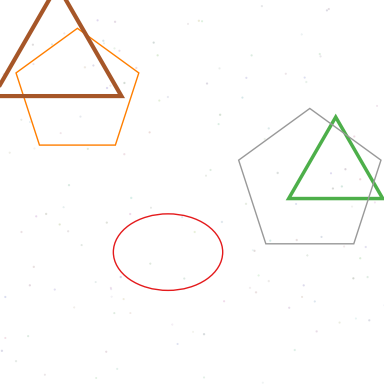[{"shape": "oval", "thickness": 1, "radius": 0.71, "center": [0.436, 0.345]}, {"shape": "triangle", "thickness": 2.5, "radius": 0.71, "center": [0.872, 0.555]}, {"shape": "pentagon", "thickness": 1, "radius": 0.84, "center": [0.201, 0.759]}, {"shape": "triangle", "thickness": 3, "radius": 0.96, "center": [0.149, 0.846]}, {"shape": "pentagon", "thickness": 1, "radius": 0.97, "center": [0.805, 0.524]}]